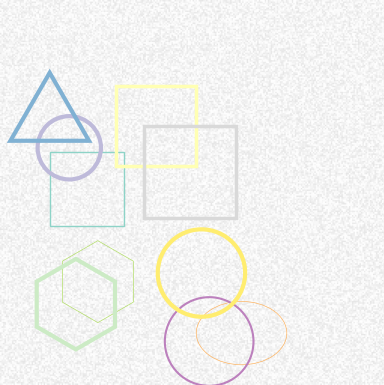[{"shape": "square", "thickness": 1, "radius": 0.48, "center": [0.226, 0.51]}, {"shape": "square", "thickness": 2.5, "radius": 0.51, "center": [0.405, 0.673]}, {"shape": "circle", "thickness": 3, "radius": 0.41, "center": [0.18, 0.616]}, {"shape": "triangle", "thickness": 3, "radius": 0.59, "center": [0.129, 0.693]}, {"shape": "oval", "thickness": 0.5, "radius": 0.59, "center": [0.627, 0.135]}, {"shape": "hexagon", "thickness": 0.5, "radius": 0.53, "center": [0.254, 0.268]}, {"shape": "square", "thickness": 2.5, "radius": 0.6, "center": [0.494, 0.554]}, {"shape": "circle", "thickness": 1.5, "radius": 0.58, "center": [0.543, 0.113]}, {"shape": "hexagon", "thickness": 3, "radius": 0.59, "center": [0.197, 0.21]}, {"shape": "circle", "thickness": 3, "radius": 0.57, "center": [0.523, 0.291]}]